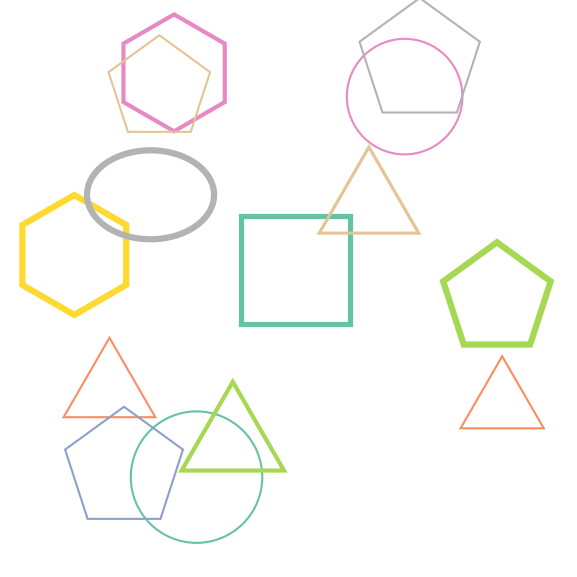[{"shape": "circle", "thickness": 1, "radius": 0.57, "center": [0.34, 0.173]}, {"shape": "square", "thickness": 2.5, "radius": 0.47, "center": [0.512, 0.532]}, {"shape": "triangle", "thickness": 1, "radius": 0.42, "center": [0.87, 0.299]}, {"shape": "triangle", "thickness": 1, "radius": 0.46, "center": [0.19, 0.323]}, {"shape": "pentagon", "thickness": 1, "radius": 0.54, "center": [0.215, 0.187]}, {"shape": "hexagon", "thickness": 2, "radius": 0.51, "center": [0.301, 0.873]}, {"shape": "circle", "thickness": 1, "radius": 0.5, "center": [0.701, 0.832]}, {"shape": "triangle", "thickness": 2, "radius": 0.51, "center": [0.403, 0.236]}, {"shape": "pentagon", "thickness": 3, "radius": 0.49, "center": [0.86, 0.482]}, {"shape": "hexagon", "thickness": 3, "radius": 0.52, "center": [0.129, 0.558]}, {"shape": "pentagon", "thickness": 1, "radius": 0.46, "center": [0.276, 0.846]}, {"shape": "triangle", "thickness": 1.5, "radius": 0.5, "center": [0.639, 0.645]}, {"shape": "oval", "thickness": 3, "radius": 0.55, "center": [0.261, 0.662]}, {"shape": "pentagon", "thickness": 1, "radius": 0.55, "center": [0.727, 0.893]}]